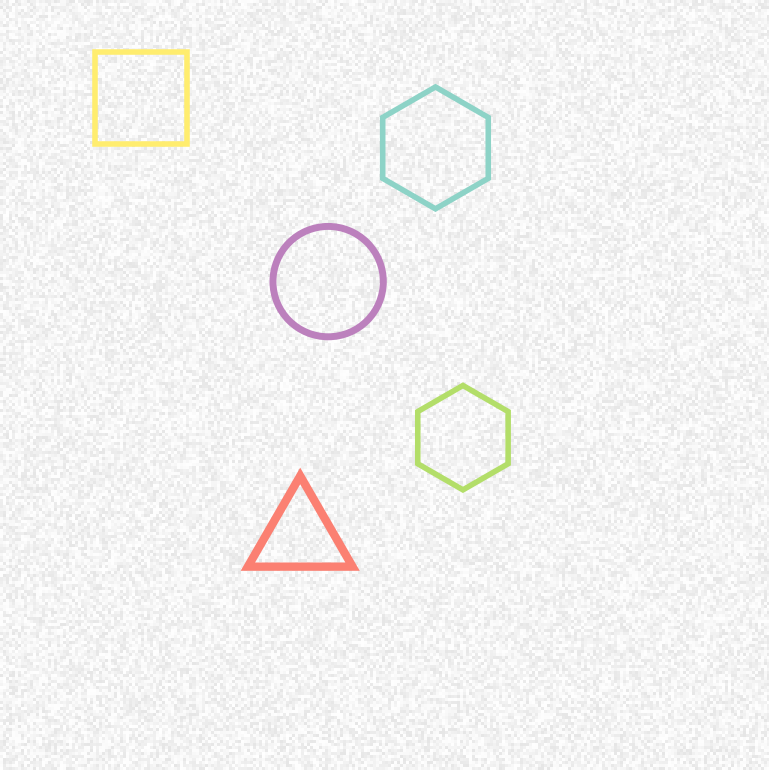[{"shape": "hexagon", "thickness": 2, "radius": 0.4, "center": [0.566, 0.808]}, {"shape": "triangle", "thickness": 3, "radius": 0.39, "center": [0.39, 0.303]}, {"shape": "hexagon", "thickness": 2, "radius": 0.34, "center": [0.601, 0.432]}, {"shape": "circle", "thickness": 2.5, "radius": 0.36, "center": [0.426, 0.634]}, {"shape": "square", "thickness": 2, "radius": 0.3, "center": [0.183, 0.873]}]